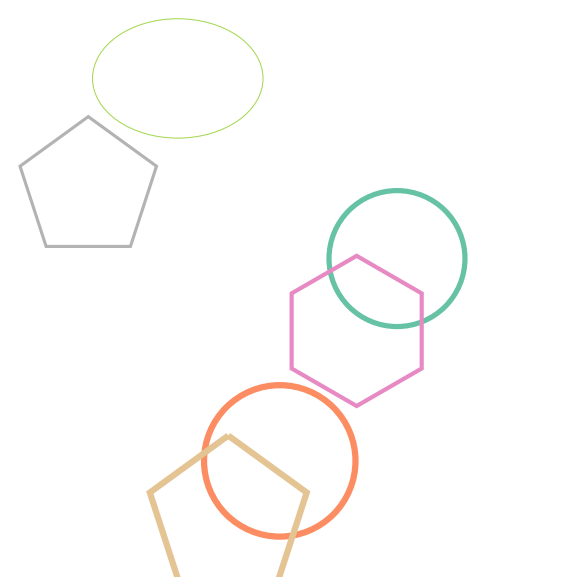[{"shape": "circle", "thickness": 2.5, "radius": 0.59, "center": [0.687, 0.551]}, {"shape": "circle", "thickness": 3, "radius": 0.66, "center": [0.484, 0.201]}, {"shape": "hexagon", "thickness": 2, "radius": 0.65, "center": [0.618, 0.426]}, {"shape": "oval", "thickness": 0.5, "radius": 0.74, "center": [0.308, 0.863]}, {"shape": "pentagon", "thickness": 3, "radius": 0.71, "center": [0.395, 0.102]}, {"shape": "pentagon", "thickness": 1.5, "radius": 0.62, "center": [0.153, 0.673]}]